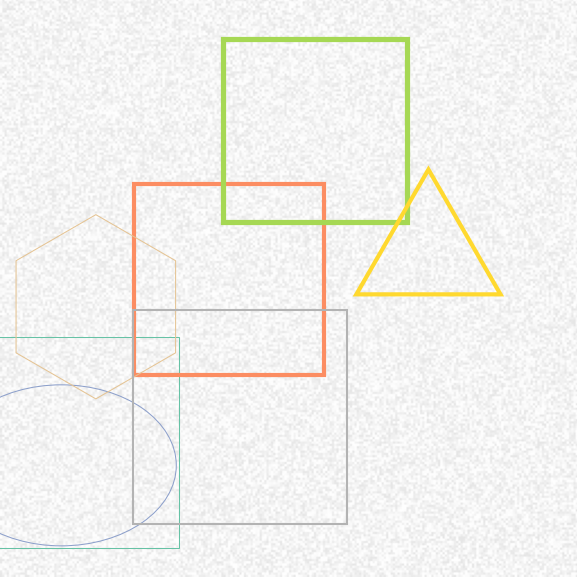[{"shape": "square", "thickness": 0.5, "radius": 0.91, "center": [0.128, 0.232]}, {"shape": "square", "thickness": 2, "radius": 0.82, "center": [0.397, 0.515]}, {"shape": "oval", "thickness": 0.5, "radius": 1.0, "center": [0.106, 0.193]}, {"shape": "square", "thickness": 2.5, "radius": 0.79, "center": [0.546, 0.773]}, {"shape": "triangle", "thickness": 2, "radius": 0.72, "center": [0.742, 0.561]}, {"shape": "hexagon", "thickness": 0.5, "radius": 0.8, "center": [0.166, 0.468]}, {"shape": "square", "thickness": 1, "radius": 0.93, "center": [0.416, 0.276]}]